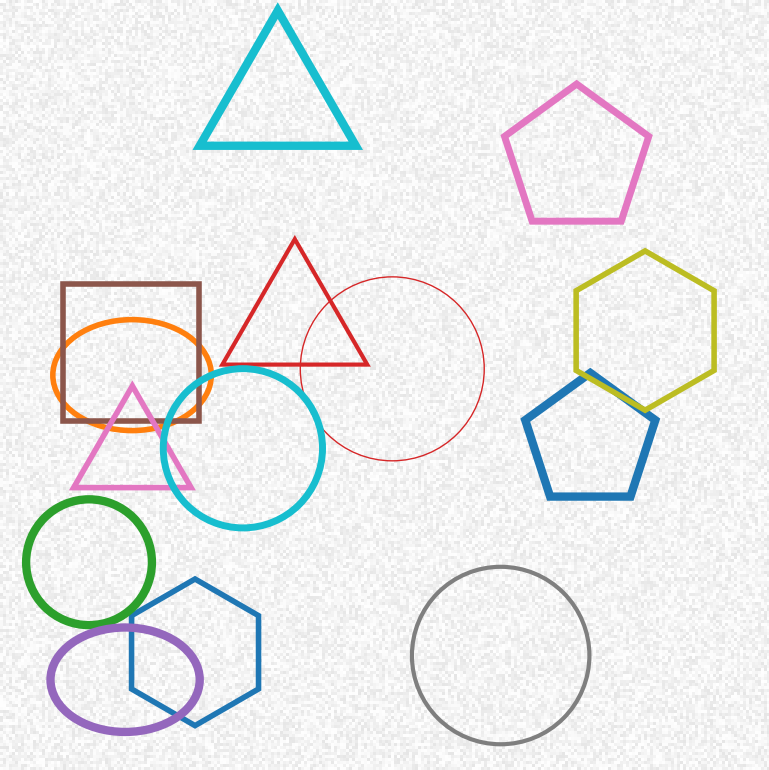[{"shape": "pentagon", "thickness": 3, "radius": 0.44, "center": [0.767, 0.427]}, {"shape": "hexagon", "thickness": 2, "radius": 0.48, "center": [0.253, 0.153]}, {"shape": "oval", "thickness": 2, "radius": 0.51, "center": [0.172, 0.513]}, {"shape": "circle", "thickness": 3, "radius": 0.41, "center": [0.116, 0.27]}, {"shape": "circle", "thickness": 0.5, "radius": 0.6, "center": [0.509, 0.521]}, {"shape": "triangle", "thickness": 1.5, "radius": 0.54, "center": [0.383, 0.581]}, {"shape": "oval", "thickness": 3, "radius": 0.48, "center": [0.162, 0.117]}, {"shape": "square", "thickness": 2, "radius": 0.44, "center": [0.17, 0.542]}, {"shape": "triangle", "thickness": 2, "radius": 0.44, "center": [0.172, 0.411]}, {"shape": "pentagon", "thickness": 2.5, "radius": 0.49, "center": [0.749, 0.792]}, {"shape": "circle", "thickness": 1.5, "radius": 0.58, "center": [0.65, 0.149]}, {"shape": "hexagon", "thickness": 2, "radius": 0.52, "center": [0.838, 0.571]}, {"shape": "circle", "thickness": 2.5, "radius": 0.52, "center": [0.315, 0.418]}, {"shape": "triangle", "thickness": 3, "radius": 0.59, "center": [0.361, 0.869]}]